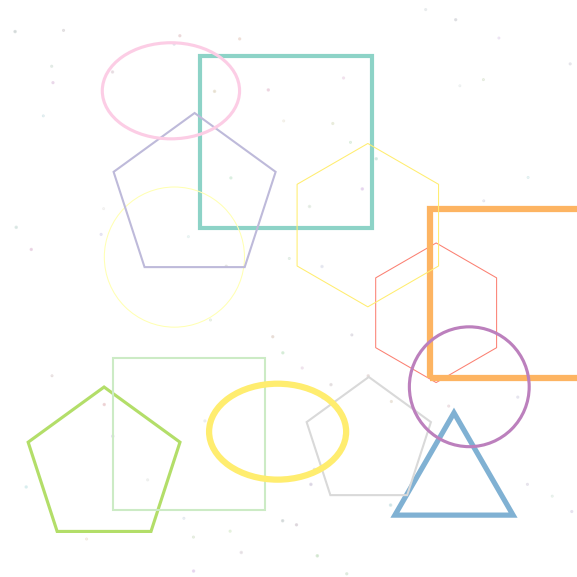[{"shape": "square", "thickness": 2, "radius": 0.75, "center": [0.495, 0.753]}, {"shape": "circle", "thickness": 0.5, "radius": 0.61, "center": [0.302, 0.554]}, {"shape": "pentagon", "thickness": 1, "radius": 0.74, "center": [0.337, 0.656]}, {"shape": "hexagon", "thickness": 0.5, "radius": 0.6, "center": [0.755, 0.458]}, {"shape": "triangle", "thickness": 2.5, "radius": 0.59, "center": [0.786, 0.166]}, {"shape": "square", "thickness": 3, "radius": 0.73, "center": [0.892, 0.49]}, {"shape": "pentagon", "thickness": 1.5, "radius": 0.69, "center": [0.18, 0.191]}, {"shape": "oval", "thickness": 1.5, "radius": 0.59, "center": [0.296, 0.842]}, {"shape": "pentagon", "thickness": 1, "radius": 0.57, "center": [0.639, 0.233]}, {"shape": "circle", "thickness": 1.5, "radius": 0.52, "center": [0.813, 0.329]}, {"shape": "square", "thickness": 1, "radius": 0.66, "center": [0.327, 0.247]}, {"shape": "oval", "thickness": 3, "radius": 0.59, "center": [0.481, 0.252]}, {"shape": "hexagon", "thickness": 0.5, "radius": 0.71, "center": [0.637, 0.609]}]